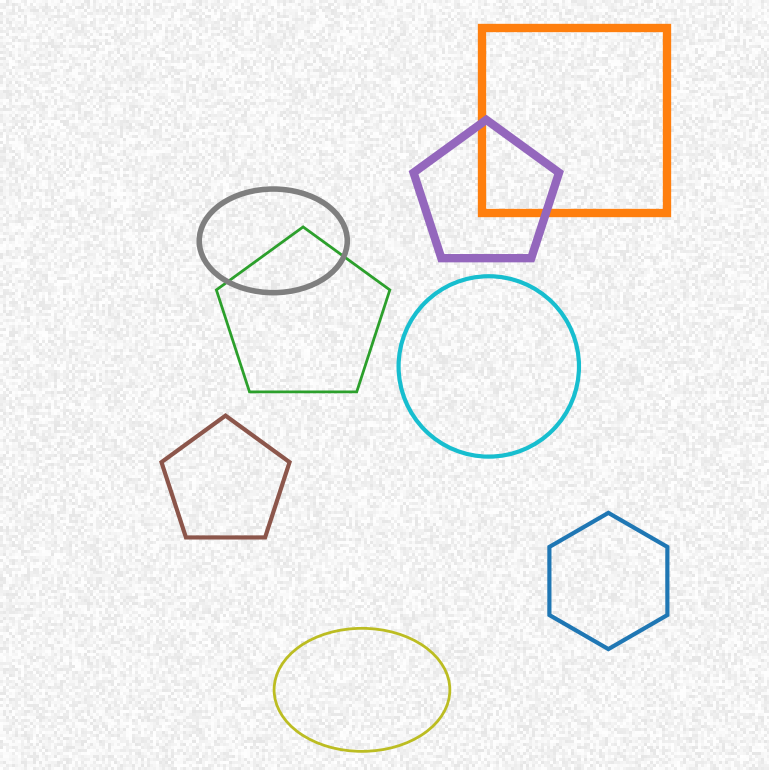[{"shape": "hexagon", "thickness": 1.5, "radius": 0.44, "center": [0.79, 0.245]}, {"shape": "square", "thickness": 3, "radius": 0.6, "center": [0.746, 0.843]}, {"shape": "pentagon", "thickness": 1, "radius": 0.59, "center": [0.394, 0.587]}, {"shape": "pentagon", "thickness": 3, "radius": 0.5, "center": [0.632, 0.745]}, {"shape": "pentagon", "thickness": 1.5, "radius": 0.44, "center": [0.293, 0.373]}, {"shape": "oval", "thickness": 2, "radius": 0.48, "center": [0.355, 0.687]}, {"shape": "oval", "thickness": 1, "radius": 0.57, "center": [0.47, 0.104]}, {"shape": "circle", "thickness": 1.5, "radius": 0.59, "center": [0.635, 0.524]}]